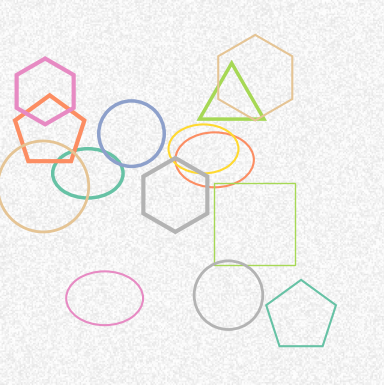[{"shape": "pentagon", "thickness": 1.5, "radius": 0.48, "center": [0.782, 0.178]}, {"shape": "oval", "thickness": 2.5, "radius": 0.46, "center": [0.228, 0.55]}, {"shape": "oval", "thickness": 1.5, "radius": 0.51, "center": [0.557, 0.585]}, {"shape": "pentagon", "thickness": 3, "radius": 0.47, "center": [0.129, 0.658]}, {"shape": "circle", "thickness": 2.5, "radius": 0.43, "center": [0.342, 0.653]}, {"shape": "hexagon", "thickness": 3, "radius": 0.43, "center": [0.117, 0.763]}, {"shape": "oval", "thickness": 1.5, "radius": 0.5, "center": [0.272, 0.225]}, {"shape": "square", "thickness": 1, "radius": 0.53, "center": [0.662, 0.419]}, {"shape": "triangle", "thickness": 2.5, "radius": 0.48, "center": [0.602, 0.739]}, {"shape": "oval", "thickness": 1.5, "radius": 0.45, "center": [0.529, 0.613]}, {"shape": "circle", "thickness": 2, "radius": 0.59, "center": [0.112, 0.516]}, {"shape": "hexagon", "thickness": 1.5, "radius": 0.56, "center": [0.663, 0.798]}, {"shape": "circle", "thickness": 2, "radius": 0.45, "center": [0.593, 0.233]}, {"shape": "hexagon", "thickness": 3, "radius": 0.48, "center": [0.455, 0.494]}]